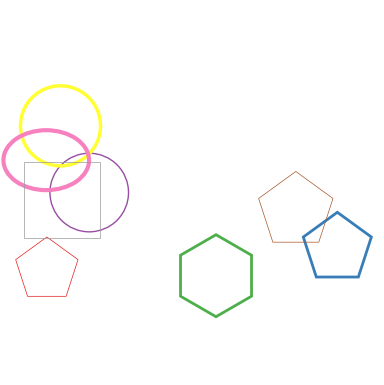[{"shape": "pentagon", "thickness": 0.5, "radius": 0.43, "center": [0.122, 0.299]}, {"shape": "pentagon", "thickness": 2, "radius": 0.46, "center": [0.876, 0.356]}, {"shape": "hexagon", "thickness": 2, "radius": 0.53, "center": [0.561, 0.284]}, {"shape": "circle", "thickness": 1, "radius": 0.51, "center": [0.232, 0.5]}, {"shape": "circle", "thickness": 2.5, "radius": 0.52, "center": [0.157, 0.673]}, {"shape": "pentagon", "thickness": 0.5, "radius": 0.51, "center": [0.768, 0.453]}, {"shape": "oval", "thickness": 3, "radius": 0.56, "center": [0.12, 0.584]}, {"shape": "square", "thickness": 0.5, "radius": 0.49, "center": [0.161, 0.48]}]